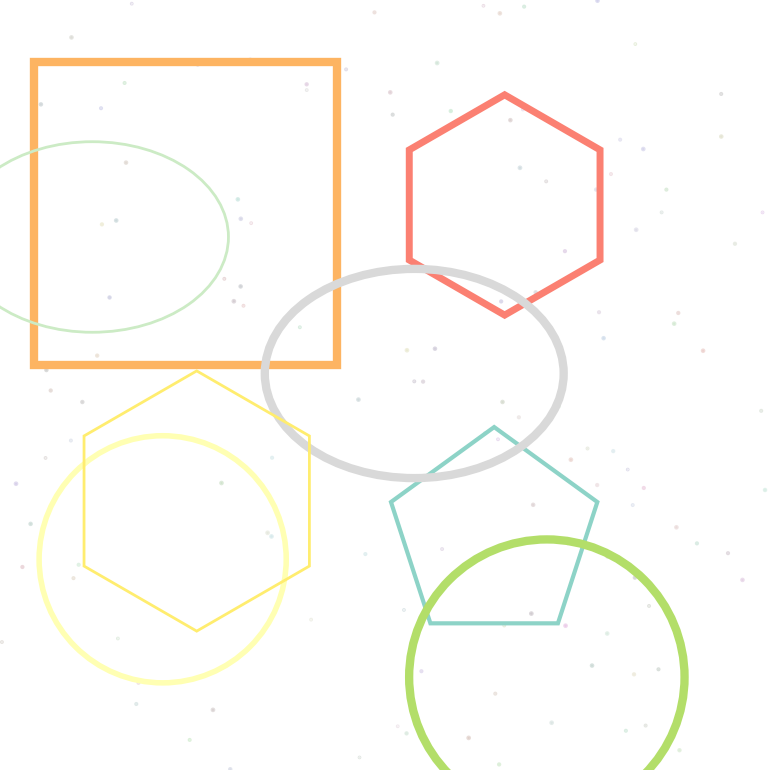[{"shape": "pentagon", "thickness": 1.5, "radius": 0.7, "center": [0.642, 0.304]}, {"shape": "circle", "thickness": 2, "radius": 0.8, "center": [0.211, 0.274]}, {"shape": "hexagon", "thickness": 2.5, "radius": 0.72, "center": [0.655, 0.734]}, {"shape": "square", "thickness": 3, "radius": 0.98, "center": [0.241, 0.723]}, {"shape": "circle", "thickness": 3, "radius": 0.89, "center": [0.71, 0.121]}, {"shape": "oval", "thickness": 3, "radius": 0.97, "center": [0.538, 0.515]}, {"shape": "oval", "thickness": 1, "radius": 0.88, "center": [0.12, 0.692]}, {"shape": "hexagon", "thickness": 1, "radius": 0.84, "center": [0.255, 0.349]}]